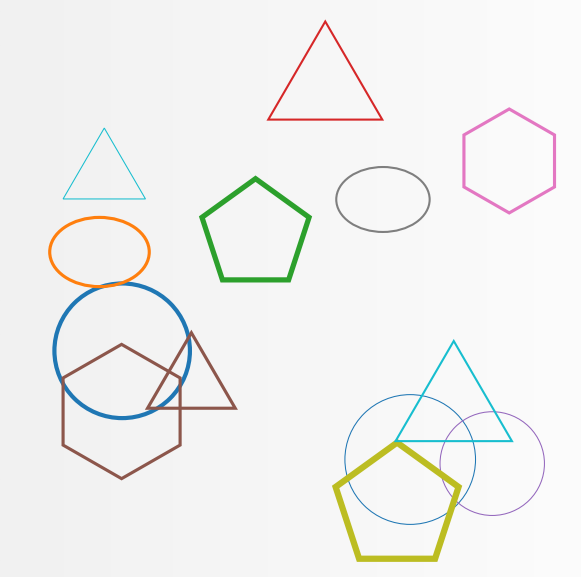[{"shape": "circle", "thickness": 0.5, "radius": 0.56, "center": [0.706, 0.203]}, {"shape": "circle", "thickness": 2, "radius": 0.58, "center": [0.21, 0.392]}, {"shape": "oval", "thickness": 1.5, "radius": 0.43, "center": [0.171, 0.563]}, {"shape": "pentagon", "thickness": 2.5, "radius": 0.48, "center": [0.44, 0.593]}, {"shape": "triangle", "thickness": 1, "radius": 0.57, "center": [0.56, 0.849]}, {"shape": "circle", "thickness": 0.5, "radius": 0.45, "center": [0.847, 0.196]}, {"shape": "triangle", "thickness": 1.5, "radius": 0.44, "center": [0.329, 0.336]}, {"shape": "hexagon", "thickness": 1.5, "radius": 0.58, "center": [0.209, 0.287]}, {"shape": "hexagon", "thickness": 1.5, "radius": 0.45, "center": [0.876, 0.72]}, {"shape": "oval", "thickness": 1, "radius": 0.4, "center": [0.659, 0.654]}, {"shape": "pentagon", "thickness": 3, "radius": 0.56, "center": [0.683, 0.122]}, {"shape": "triangle", "thickness": 0.5, "radius": 0.41, "center": [0.179, 0.696]}, {"shape": "triangle", "thickness": 1, "radius": 0.58, "center": [0.781, 0.293]}]